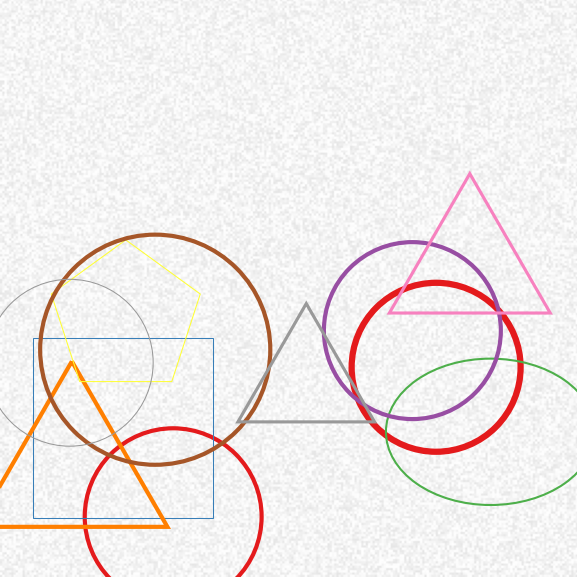[{"shape": "circle", "thickness": 3, "radius": 0.73, "center": [0.755, 0.363]}, {"shape": "circle", "thickness": 2, "radius": 0.77, "center": [0.3, 0.104]}, {"shape": "square", "thickness": 0.5, "radius": 0.78, "center": [0.212, 0.258]}, {"shape": "oval", "thickness": 1, "radius": 0.91, "center": [0.849, 0.251]}, {"shape": "circle", "thickness": 2, "radius": 0.77, "center": [0.714, 0.427]}, {"shape": "triangle", "thickness": 2, "radius": 0.96, "center": [0.124, 0.182]}, {"shape": "pentagon", "thickness": 0.5, "radius": 0.68, "center": [0.218, 0.448]}, {"shape": "circle", "thickness": 2, "radius": 1.0, "center": [0.269, 0.394]}, {"shape": "triangle", "thickness": 1.5, "radius": 0.8, "center": [0.814, 0.538]}, {"shape": "circle", "thickness": 0.5, "radius": 0.72, "center": [0.121, 0.371]}, {"shape": "triangle", "thickness": 1.5, "radius": 0.68, "center": [0.53, 0.337]}]